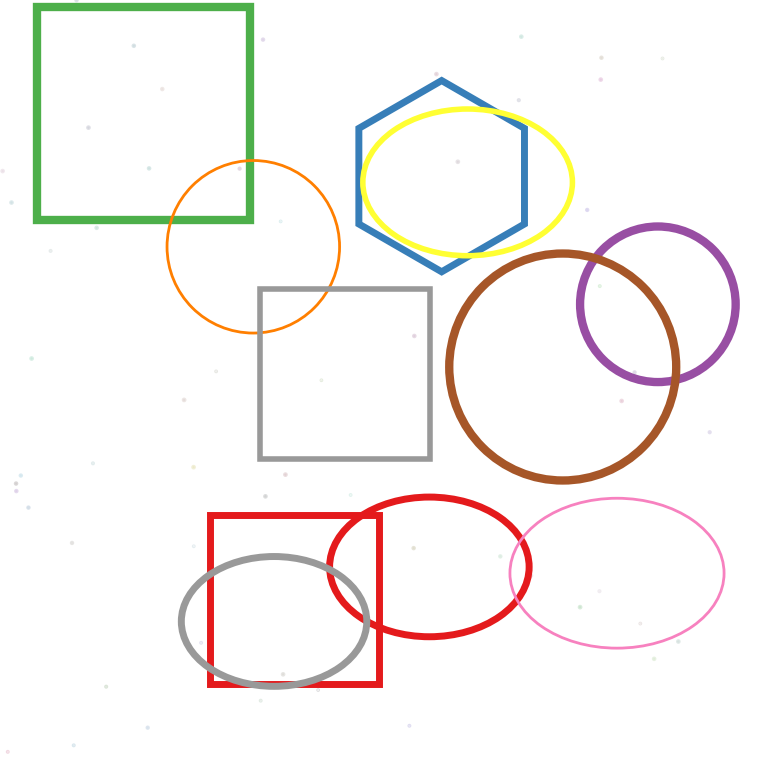[{"shape": "square", "thickness": 2.5, "radius": 0.55, "center": [0.382, 0.221]}, {"shape": "oval", "thickness": 2.5, "radius": 0.65, "center": [0.558, 0.264]}, {"shape": "hexagon", "thickness": 2.5, "radius": 0.62, "center": [0.574, 0.771]}, {"shape": "square", "thickness": 3, "radius": 0.69, "center": [0.186, 0.852]}, {"shape": "circle", "thickness": 3, "radius": 0.51, "center": [0.854, 0.605]}, {"shape": "circle", "thickness": 1, "radius": 0.56, "center": [0.329, 0.68]}, {"shape": "oval", "thickness": 2, "radius": 0.68, "center": [0.607, 0.763]}, {"shape": "circle", "thickness": 3, "radius": 0.74, "center": [0.731, 0.523]}, {"shape": "oval", "thickness": 1, "radius": 0.7, "center": [0.801, 0.256]}, {"shape": "oval", "thickness": 2.5, "radius": 0.6, "center": [0.356, 0.193]}, {"shape": "square", "thickness": 2, "radius": 0.55, "center": [0.449, 0.514]}]